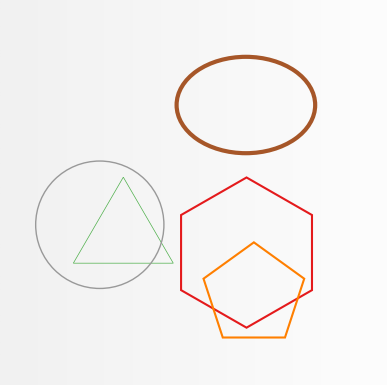[{"shape": "hexagon", "thickness": 1.5, "radius": 0.98, "center": [0.636, 0.344]}, {"shape": "triangle", "thickness": 0.5, "radius": 0.74, "center": [0.318, 0.391]}, {"shape": "pentagon", "thickness": 1.5, "radius": 0.68, "center": [0.655, 0.234]}, {"shape": "oval", "thickness": 3, "radius": 0.89, "center": [0.635, 0.727]}, {"shape": "circle", "thickness": 1, "radius": 0.83, "center": [0.258, 0.416]}]